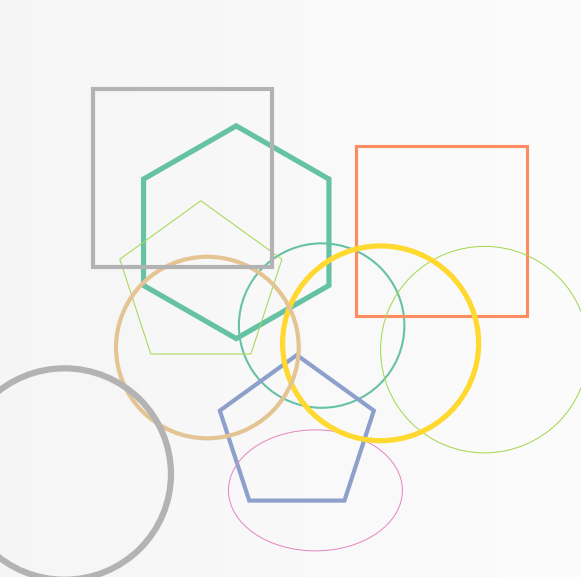[{"shape": "circle", "thickness": 1, "radius": 0.71, "center": [0.553, 0.435]}, {"shape": "hexagon", "thickness": 2.5, "radius": 0.92, "center": [0.406, 0.597]}, {"shape": "square", "thickness": 1.5, "radius": 0.74, "center": [0.759, 0.6]}, {"shape": "pentagon", "thickness": 2, "radius": 0.7, "center": [0.511, 0.245]}, {"shape": "oval", "thickness": 0.5, "radius": 0.75, "center": [0.543, 0.15]}, {"shape": "pentagon", "thickness": 0.5, "radius": 0.73, "center": [0.346, 0.505]}, {"shape": "circle", "thickness": 0.5, "radius": 0.89, "center": [0.834, 0.394]}, {"shape": "circle", "thickness": 2.5, "radius": 0.84, "center": [0.655, 0.405]}, {"shape": "circle", "thickness": 2, "radius": 0.79, "center": [0.357, 0.397]}, {"shape": "circle", "thickness": 3, "radius": 0.92, "center": [0.111, 0.178]}, {"shape": "square", "thickness": 2, "radius": 0.77, "center": [0.315, 0.69]}]